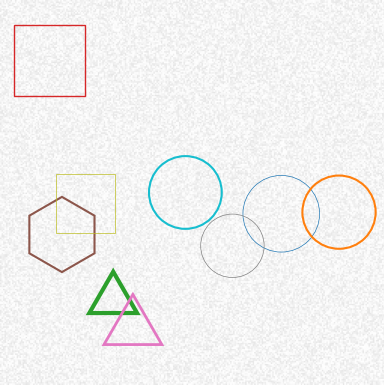[{"shape": "circle", "thickness": 0.5, "radius": 0.5, "center": [0.731, 0.445]}, {"shape": "circle", "thickness": 1.5, "radius": 0.48, "center": [0.881, 0.449]}, {"shape": "triangle", "thickness": 3, "radius": 0.36, "center": [0.294, 0.223]}, {"shape": "square", "thickness": 1, "radius": 0.46, "center": [0.128, 0.843]}, {"shape": "hexagon", "thickness": 1.5, "radius": 0.49, "center": [0.161, 0.391]}, {"shape": "triangle", "thickness": 2, "radius": 0.43, "center": [0.345, 0.148]}, {"shape": "circle", "thickness": 0.5, "radius": 0.41, "center": [0.604, 0.362]}, {"shape": "square", "thickness": 0.5, "radius": 0.38, "center": [0.221, 0.471]}, {"shape": "circle", "thickness": 1.5, "radius": 0.47, "center": [0.482, 0.5]}]